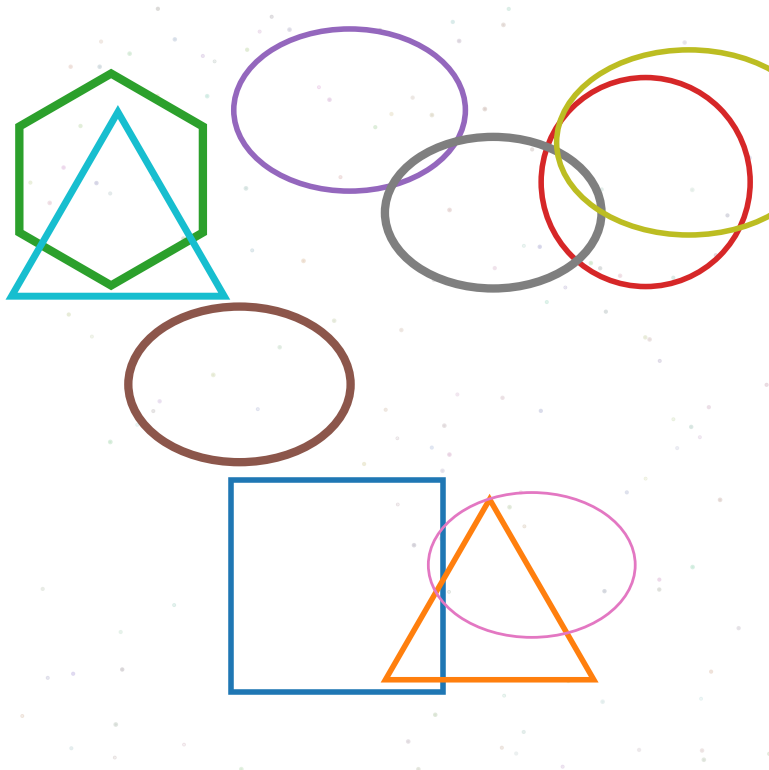[{"shape": "square", "thickness": 2, "radius": 0.69, "center": [0.438, 0.239]}, {"shape": "triangle", "thickness": 2, "radius": 0.78, "center": [0.636, 0.195]}, {"shape": "hexagon", "thickness": 3, "radius": 0.69, "center": [0.144, 0.767]}, {"shape": "circle", "thickness": 2, "radius": 0.68, "center": [0.839, 0.764]}, {"shape": "oval", "thickness": 2, "radius": 0.75, "center": [0.454, 0.857]}, {"shape": "oval", "thickness": 3, "radius": 0.72, "center": [0.311, 0.501]}, {"shape": "oval", "thickness": 1, "radius": 0.67, "center": [0.691, 0.266]}, {"shape": "oval", "thickness": 3, "radius": 0.7, "center": [0.641, 0.724]}, {"shape": "oval", "thickness": 2, "radius": 0.86, "center": [0.895, 0.815]}, {"shape": "triangle", "thickness": 2.5, "radius": 0.8, "center": [0.153, 0.695]}]